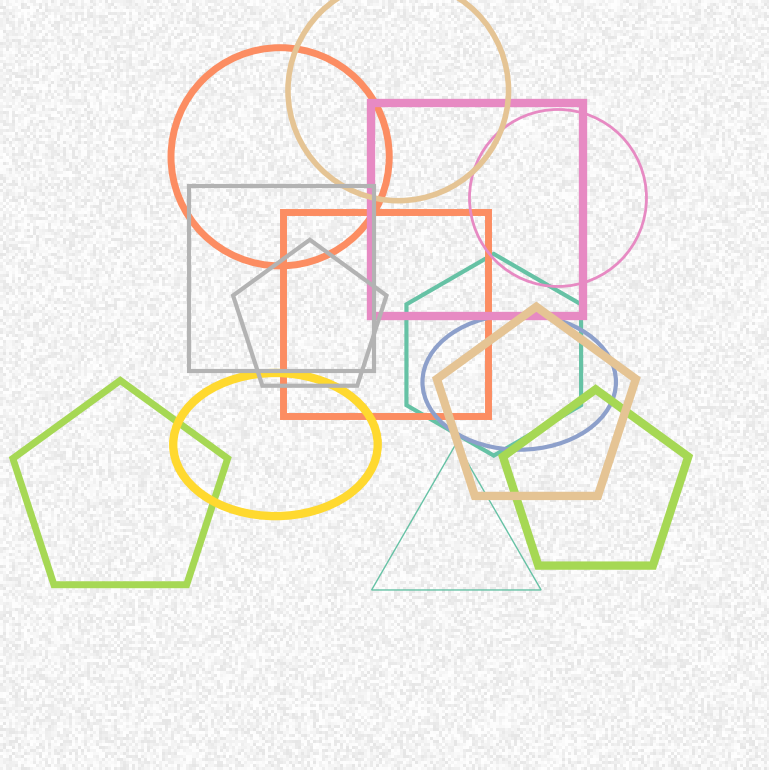[{"shape": "triangle", "thickness": 0.5, "radius": 0.64, "center": [0.593, 0.297]}, {"shape": "hexagon", "thickness": 1.5, "radius": 0.65, "center": [0.641, 0.539]}, {"shape": "circle", "thickness": 2.5, "radius": 0.71, "center": [0.364, 0.796]}, {"shape": "square", "thickness": 2.5, "radius": 0.66, "center": [0.501, 0.592]}, {"shape": "oval", "thickness": 1.5, "radius": 0.63, "center": [0.674, 0.504]}, {"shape": "circle", "thickness": 1, "radius": 0.57, "center": [0.725, 0.743]}, {"shape": "square", "thickness": 3, "radius": 0.69, "center": [0.619, 0.728]}, {"shape": "pentagon", "thickness": 3, "radius": 0.63, "center": [0.774, 0.368]}, {"shape": "pentagon", "thickness": 2.5, "radius": 0.73, "center": [0.156, 0.359]}, {"shape": "oval", "thickness": 3, "radius": 0.66, "center": [0.358, 0.423]}, {"shape": "pentagon", "thickness": 3, "radius": 0.68, "center": [0.697, 0.466]}, {"shape": "circle", "thickness": 2, "radius": 0.72, "center": [0.517, 0.883]}, {"shape": "square", "thickness": 1.5, "radius": 0.6, "center": [0.366, 0.638]}, {"shape": "pentagon", "thickness": 1.5, "radius": 0.52, "center": [0.402, 0.584]}]